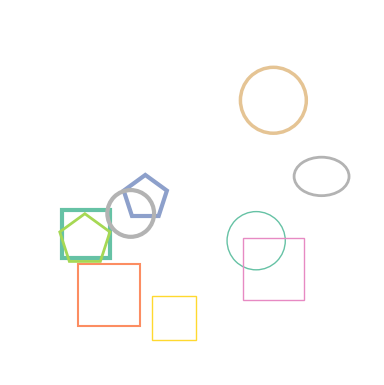[{"shape": "circle", "thickness": 1, "radius": 0.38, "center": [0.665, 0.375]}, {"shape": "square", "thickness": 3, "radius": 0.31, "center": [0.223, 0.391]}, {"shape": "square", "thickness": 1.5, "radius": 0.41, "center": [0.283, 0.234]}, {"shape": "pentagon", "thickness": 3, "radius": 0.29, "center": [0.377, 0.487]}, {"shape": "square", "thickness": 1, "radius": 0.4, "center": [0.711, 0.301]}, {"shape": "pentagon", "thickness": 2, "radius": 0.34, "center": [0.22, 0.376]}, {"shape": "square", "thickness": 1, "radius": 0.29, "center": [0.453, 0.175]}, {"shape": "circle", "thickness": 2.5, "radius": 0.43, "center": [0.71, 0.74]}, {"shape": "circle", "thickness": 3, "radius": 0.3, "center": [0.339, 0.446]}, {"shape": "oval", "thickness": 2, "radius": 0.36, "center": [0.835, 0.542]}]